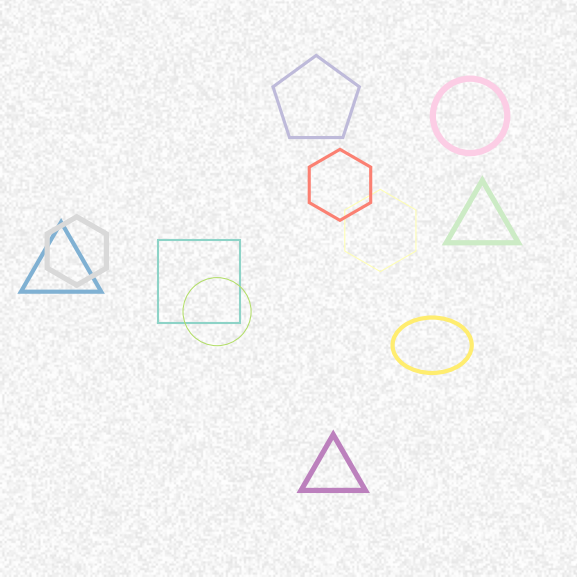[{"shape": "square", "thickness": 1, "radius": 0.36, "center": [0.344, 0.511]}, {"shape": "hexagon", "thickness": 0.5, "radius": 0.36, "center": [0.659, 0.6]}, {"shape": "pentagon", "thickness": 1.5, "radius": 0.39, "center": [0.548, 0.825]}, {"shape": "hexagon", "thickness": 1.5, "radius": 0.31, "center": [0.589, 0.679]}, {"shape": "triangle", "thickness": 2, "radius": 0.4, "center": [0.106, 0.534]}, {"shape": "circle", "thickness": 0.5, "radius": 0.29, "center": [0.376, 0.459]}, {"shape": "circle", "thickness": 3, "radius": 0.32, "center": [0.814, 0.798]}, {"shape": "hexagon", "thickness": 2.5, "radius": 0.3, "center": [0.133, 0.565]}, {"shape": "triangle", "thickness": 2.5, "radius": 0.32, "center": [0.577, 0.182]}, {"shape": "triangle", "thickness": 2.5, "radius": 0.36, "center": [0.835, 0.615]}, {"shape": "oval", "thickness": 2, "radius": 0.34, "center": [0.748, 0.401]}]